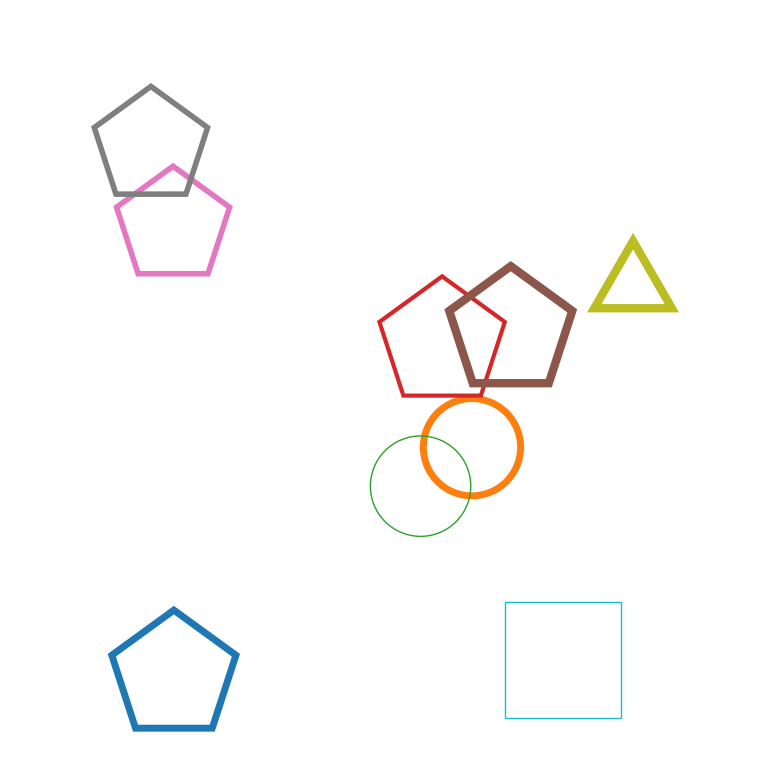[{"shape": "pentagon", "thickness": 2.5, "radius": 0.42, "center": [0.226, 0.123]}, {"shape": "circle", "thickness": 2.5, "radius": 0.32, "center": [0.613, 0.419]}, {"shape": "circle", "thickness": 0.5, "radius": 0.33, "center": [0.546, 0.369]}, {"shape": "pentagon", "thickness": 1.5, "radius": 0.43, "center": [0.574, 0.555]}, {"shape": "pentagon", "thickness": 3, "radius": 0.42, "center": [0.663, 0.57]}, {"shape": "pentagon", "thickness": 2, "radius": 0.39, "center": [0.225, 0.707]}, {"shape": "pentagon", "thickness": 2, "radius": 0.39, "center": [0.196, 0.81]}, {"shape": "triangle", "thickness": 3, "radius": 0.29, "center": [0.822, 0.629]}, {"shape": "square", "thickness": 0.5, "radius": 0.38, "center": [0.731, 0.143]}]